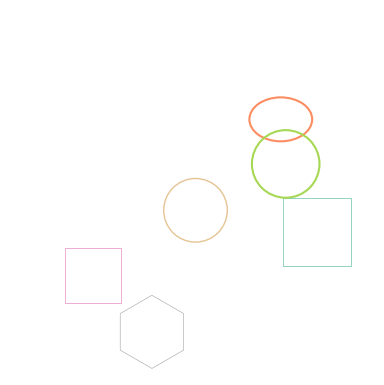[{"shape": "square", "thickness": 0.5, "radius": 0.44, "center": [0.823, 0.397]}, {"shape": "oval", "thickness": 1.5, "radius": 0.41, "center": [0.729, 0.69]}, {"shape": "square", "thickness": 0.5, "radius": 0.36, "center": [0.241, 0.284]}, {"shape": "circle", "thickness": 1.5, "radius": 0.44, "center": [0.742, 0.574]}, {"shape": "circle", "thickness": 1, "radius": 0.41, "center": [0.508, 0.454]}, {"shape": "hexagon", "thickness": 0.5, "radius": 0.48, "center": [0.395, 0.138]}]